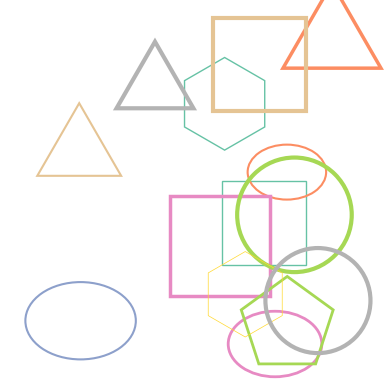[{"shape": "hexagon", "thickness": 1, "radius": 0.6, "center": [0.583, 0.73]}, {"shape": "square", "thickness": 1, "radius": 0.54, "center": [0.686, 0.42]}, {"shape": "oval", "thickness": 1.5, "radius": 0.51, "center": [0.745, 0.553]}, {"shape": "triangle", "thickness": 2.5, "radius": 0.73, "center": [0.862, 0.896]}, {"shape": "oval", "thickness": 1.5, "radius": 0.72, "center": [0.209, 0.167]}, {"shape": "oval", "thickness": 2, "radius": 0.61, "center": [0.714, 0.106]}, {"shape": "square", "thickness": 2.5, "radius": 0.65, "center": [0.571, 0.362]}, {"shape": "circle", "thickness": 3, "radius": 0.74, "center": [0.765, 0.442]}, {"shape": "pentagon", "thickness": 2, "radius": 0.63, "center": [0.746, 0.156]}, {"shape": "hexagon", "thickness": 0.5, "radius": 0.55, "center": [0.637, 0.236]}, {"shape": "triangle", "thickness": 1.5, "radius": 0.63, "center": [0.206, 0.606]}, {"shape": "square", "thickness": 3, "radius": 0.61, "center": [0.674, 0.832]}, {"shape": "triangle", "thickness": 3, "radius": 0.58, "center": [0.403, 0.776]}, {"shape": "circle", "thickness": 3, "radius": 0.68, "center": [0.826, 0.219]}]